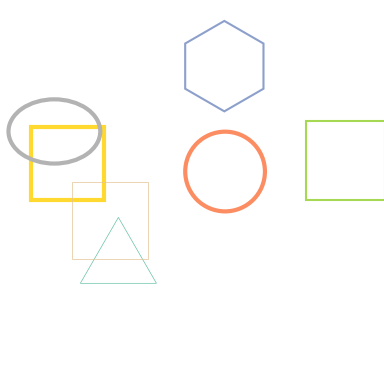[{"shape": "triangle", "thickness": 0.5, "radius": 0.57, "center": [0.308, 0.321]}, {"shape": "circle", "thickness": 3, "radius": 0.52, "center": [0.585, 0.554]}, {"shape": "hexagon", "thickness": 1.5, "radius": 0.59, "center": [0.583, 0.828]}, {"shape": "square", "thickness": 1.5, "radius": 0.51, "center": [0.896, 0.582]}, {"shape": "square", "thickness": 3, "radius": 0.47, "center": [0.176, 0.575]}, {"shape": "square", "thickness": 0.5, "radius": 0.5, "center": [0.286, 0.426]}, {"shape": "oval", "thickness": 3, "radius": 0.6, "center": [0.141, 0.659]}]